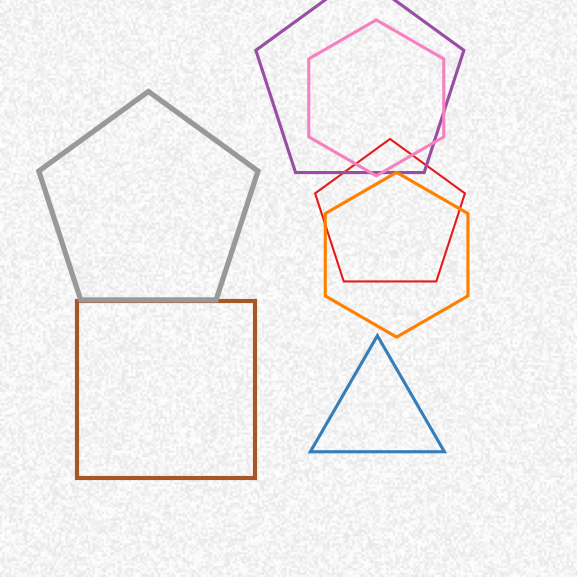[{"shape": "pentagon", "thickness": 1, "radius": 0.68, "center": [0.675, 0.622]}, {"shape": "triangle", "thickness": 1.5, "radius": 0.67, "center": [0.653, 0.284]}, {"shape": "pentagon", "thickness": 1.5, "radius": 0.95, "center": [0.623, 0.854]}, {"shape": "hexagon", "thickness": 1.5, "radius": 0.71, "center": [0.687, 0.558]}, {"shape": "square", "thickness": 2, "radius": 0.77, "center": [0.288, 0.325]}, {"shape": "hexagon", "thickness": 1.5, "radius": 0.67, "center": [0.652, 0.83]}, {"shape": "pentagon", "thickness": 2.5, "radius": 1.0, "center": [0.257, 0.641]}]